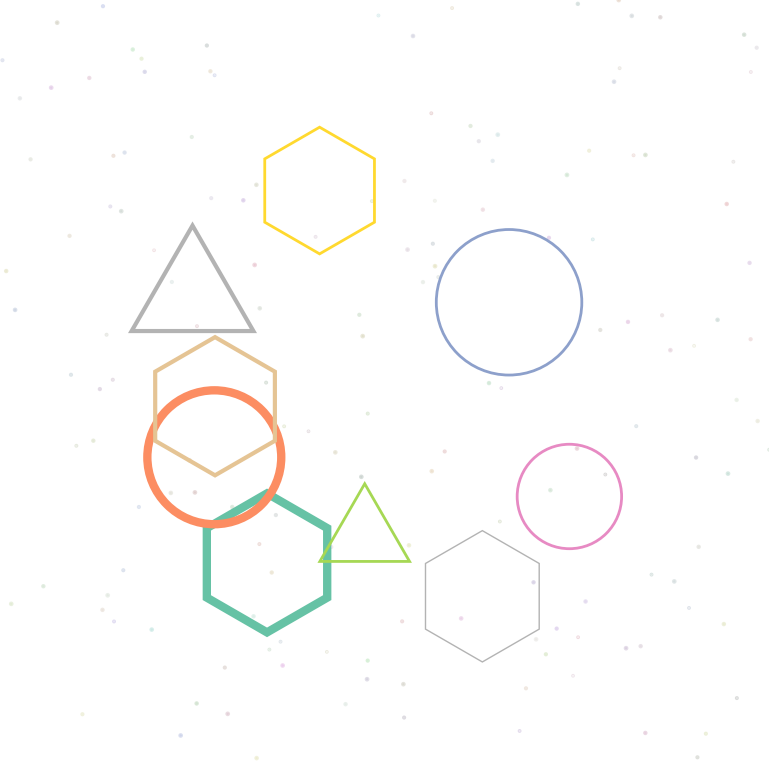[{"shape": "hexagon", "thickness": 3, "radius": 0.45, "center": [0.347, 0.269]}, {"shape": "circle", "thickness": 3, "radius": 0.43, "center": [0.278, 0.406]}, {"shape": "circle", "thickness": 1, "radius": 0.47, "center": [0.661, 0.607]}, {"shape": "circle", "thickness": 1, "radius": 0.34, "center": [0.739, 0.355]}, {"shape": "triangle", "thickness": 1, "radius": 0.34, "center": [0.474, 0.304]}, {"shape": "hexagon", "thickness": 1, "radius": 0.41, "center": [0.415, 0.753]}, {"shape": "hexagon", "thickness": 1.5, "radius": 0.45, "center": [0.279, 0.472]}, {"shape": "hexagon", "thickness": 0.5, "radius": 0.43, "center": [0.626, 0.226]}, {"shape": "triangle", "thickness": 1.5, "radius": 0.46, "center": [0.25, 0.616]}]